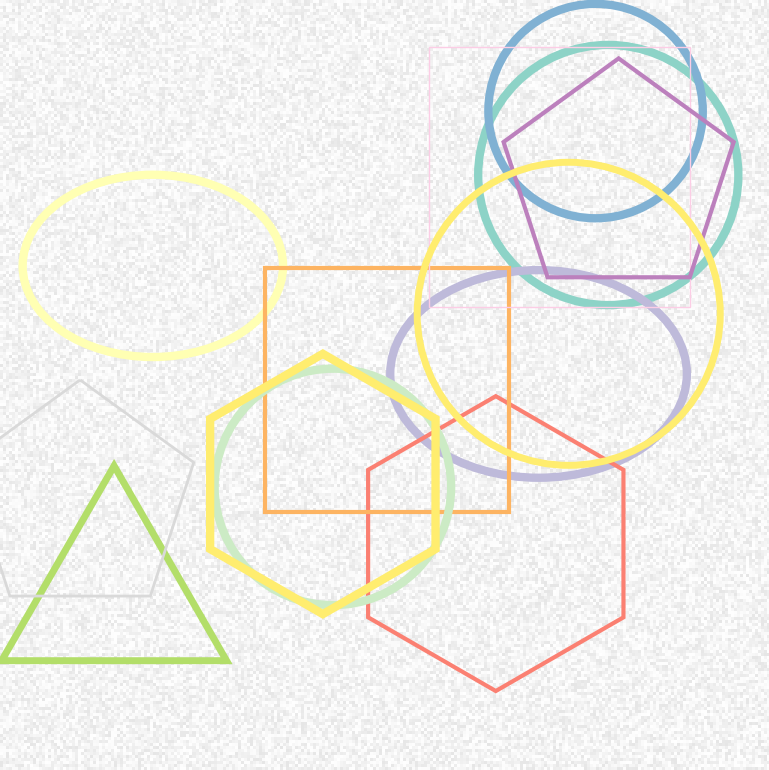[{"shape": "circle", "thickness": 3, "radius": 0.84, "center": [0.79, 0.773]}, {"shape": "oval", "thickness": 3, "radius": 0.85, "center": [0.199, 0.655]}, {"shape": "oval", "thickness": 3, "radius": 0.96, "center": [0.699, 0.514]}, {"shape": "hexagon", "thickness": 1.5, "radius": 0.96, "center": [0.644, 0.294]}, {"shape": "circle", "thickness": 3, "radius": 0.7, "center": [0.773, 0.856]}, {"shape": "square", "thickness": 1.5, "radius": 0.79, "center": [0.503, 0.494]}, {"shape": "triangle", "thickness": 2.5, "radius": 0.84, "center": [0.148, 0.226]}, {"shape": "square", "thickness": 0.5, "radius": 0.84, "center": [0.727, 0.77]}, {"shape": "pentagon", "thickness": 1, "radius": 0.78, "center": [0.104, 0.351]}, {"shape": "pentagon", "thickness": 1.5, "radius": 0.79, "center": [0.803, 0.767]}, {"shape": "circle", "thickness": 3, "radius": 0.77, "center": [0.432, 0.368]}, {"shape": "hexagon", "thickness": 3, "radius": 0.85, "center": [0.419, 0.371]}, {"shape": "circle", "thickness": 2.5, "radius": 0.98, "center": [0.739, 0.592]}]